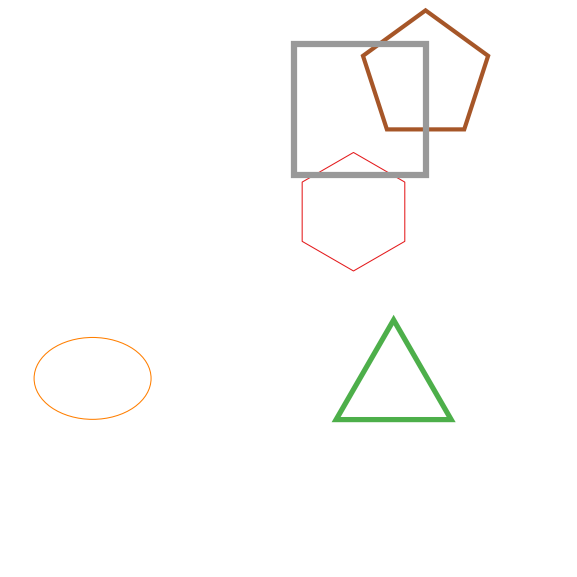[{"shape": "hexagon", "thickness": 0.5, "radius": 0.51, "center": [0.612, 0.633]}, {"shape": "triangle", "thickness": 2.5, "radius": 0.57, "center": [0.682, 0.33]}, {"shape": "oval", "thickness": 0.5, "radius": 0.51, "center": [0.16, 0.344]}, {"shape": "pentagon", "thickness": 2, "radius": 0.57, "center": [0.737, 0.867]}, {"shape": "square", "thickness": 3, "radius": 0.57, "center": [0.624, 0.809]}]